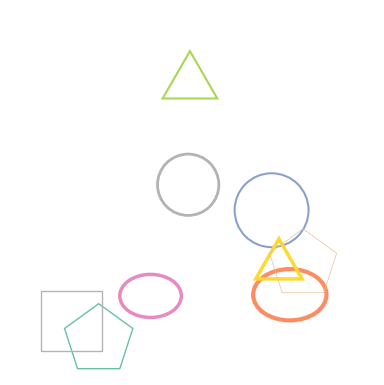[{"shape": "pentagon", "thickness": 1, "radius": 0.47, "center": [0.256, 0.118]}, {"shape": "oval", "thickness": 3, "radius": 0.48, "center": [0.753, 0.234]}, {"shape": "circle", "thickness": 1.5, "radius": 0.48, "center": [0.705, 0.454]}, {"shape": "oval", "thickness": 2.5, "radius": 0.4, "center": [0.391, 0.231]}, {"shape": "triangle", "thickness": 1.5, "radius": 0.41, "center": [0.493, 0.785]}, {"shape": "triangle", "thickness": 2.5, "radius": 0.35, "center": [0.724, 0.31]}, {"shape": "pentagon", "thickness": 0.5, "radius": 0.46, "center": [0.787, 0.314]}, {"shape": "circle", "thickness": 2, "radius": 0.4, "center": [0.489, 0.52]}, {"shape": "square", "thickness": 1, "radius": 0.39, "center": [0.186, 0.167]}]